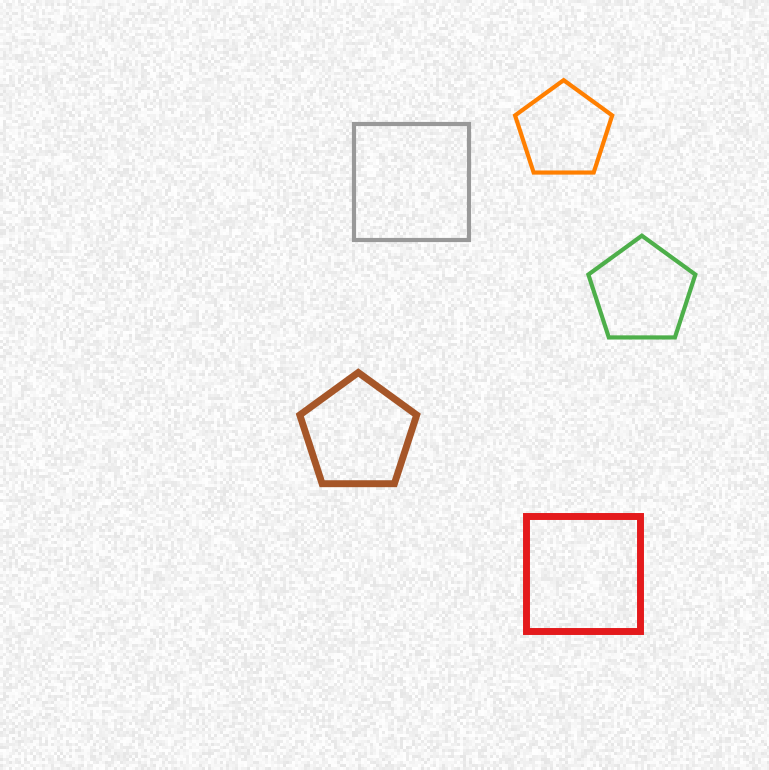[{"shape": "square", "thickness": 2.5, "radius": 0.37, "center": [0.757, 0.255]}, {"shape": "pentagon", "thickness": 1.5, "radius": 0.37, "center": [0.834, 0.621]}, {"shape": "pentagon", "thickness": 1.5, "radius": 0.33, "center": [0.732, 0.83]}, {"shape": "pentagon", "thickness": 2.5, "radius": 0.4, "center": [0.465, 0.436]}, {"shape": "square", "thickness": 1.5, "radius": 0.37, "center": [0.534, 0.763]}]